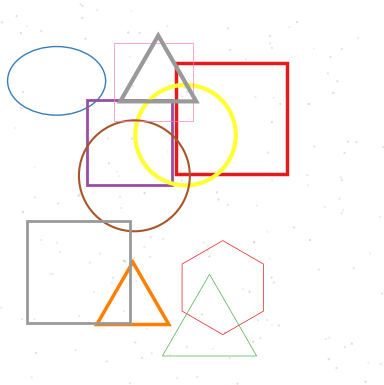[{"shape": "hexagon", "thickness": 0.5, "radius": 0.61, "center": [0.579, 0.253]}, {"shape": "square", "thickness": 2.5, "radius": 0.72, "center": [0.601, 0.693]}, {"shape": "oval", "thickness": 1, "radius": 0.64, "center": [0.147, 0.79]}, {"shape": "triangle", "thickness": 0.5, "radius": 0.71, "center": [0.544, 0.146]}, {"shape": "square", "thickness": 2, "radius": 0.56, "center": [0.336, 0.63]}, {"shape": "triangle", "thickness": 2.5, "radius": 0.54, "center": [0.345, 0.211]}, {"shape": "circle", "thickness": 3, "radius": 0.65, "center": [0.482, 0.649]}, {"shape": "circle", "thickness": 1.5, "radius": 0.72, "center": [0.349, 0.543]}, {"shape": "square", "thickness": 0.5, "radius": 0.51, "center": [0.399, 0.787]}, {"shape": "triangle", "thickness": 3, "radius": 0.57, "center": [0.411, 0.794]}, {"shape": "square", "thickness": 2, "radius": 0.67, "center": [0.204, 0.293]}]